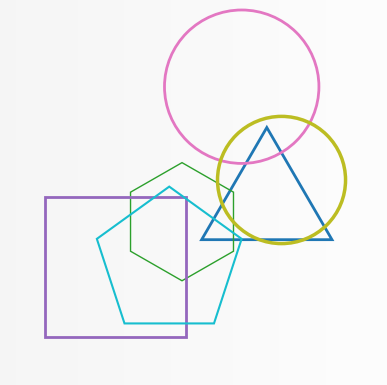[{"shape": "triangle", "thickness": 2, "radius": 0.97, "center": [0.689, 0.475]}, {"shape": "hexagon", "thickness": 1, "radius": 0.77, "center": [0.47, 0.424]}, {"shape": "square", "thickness": 2, "radius": 0.91, "center": [0.297, 0.306]}, {"shape": "circle", "thickness": 2, "radius": 1.0, "center": [0.624, 0.775]}, {"shape": "circle", "thickness": 2.5, "radius": 0.83, "center": [0.727, 0.533]}, {"shape": "pentagon", "thickness": 1.5, "radius": 0.98, "center": [0.437, 0.319]}]